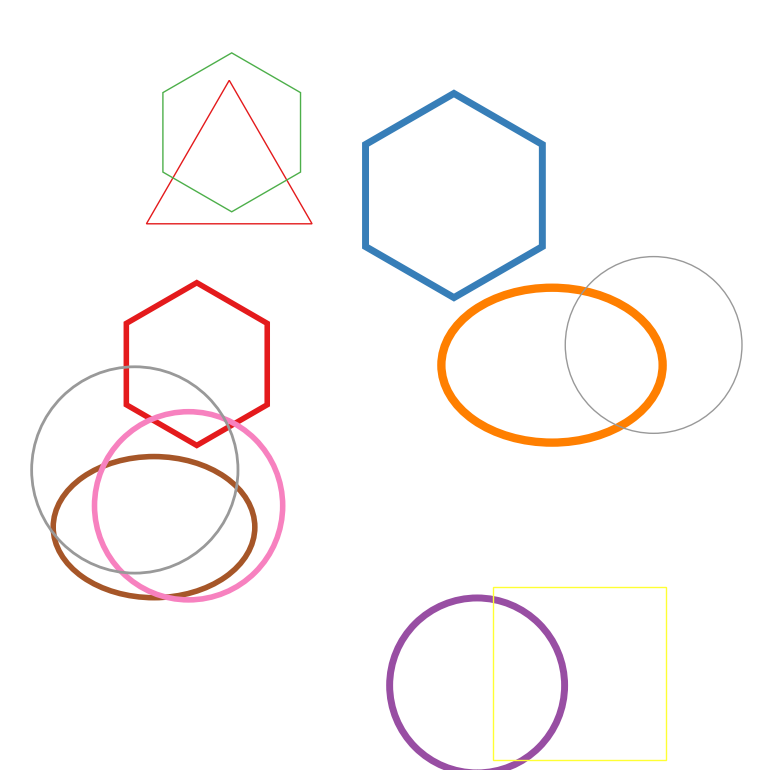[{"shape": "hexagon", "thickness": 2, "radius": 0.53, "center": [0.256, 0.527]}, {"shape": "triangle", "thickness": 0.5, "radius": 0.62, "center": [0.298, 0.771]}, {"shape": "hexagon", "thickness": 2.5, "radius": 0.66, "center": [0.59, 0.746]}, {"shape": "hexagon", "thickness": 0.5, "radius": 0.52, "center": [0.301, 0.828]}, {"shape": "circle", "thickness": 2.5, "radius": 0.57, "center": [0.62, 0.11]}, {"shape": "oval", "thickness": 3, "radius": 0.72, "center": [0.717, 0.526]}, {"shape": "square", "thickness": 0.5, "radius": 0.56, "center": [0.753, 0.126]}, {"shape": "oval", "thickness": 2, "radius": 0.65, "center": [0.2, 0.315]}, {"shape": "circle", "thickness": 2, "radius": 0.61, "center": [0.245, 0.343]}, {"shape": "circle", "thickness": 1, "radius": 0.67, "center": [0.175, 0.39]}, {"shape": "circle", "thickness": 0.5, "radius": 0.57, "center": [0.849, 0.552]}]